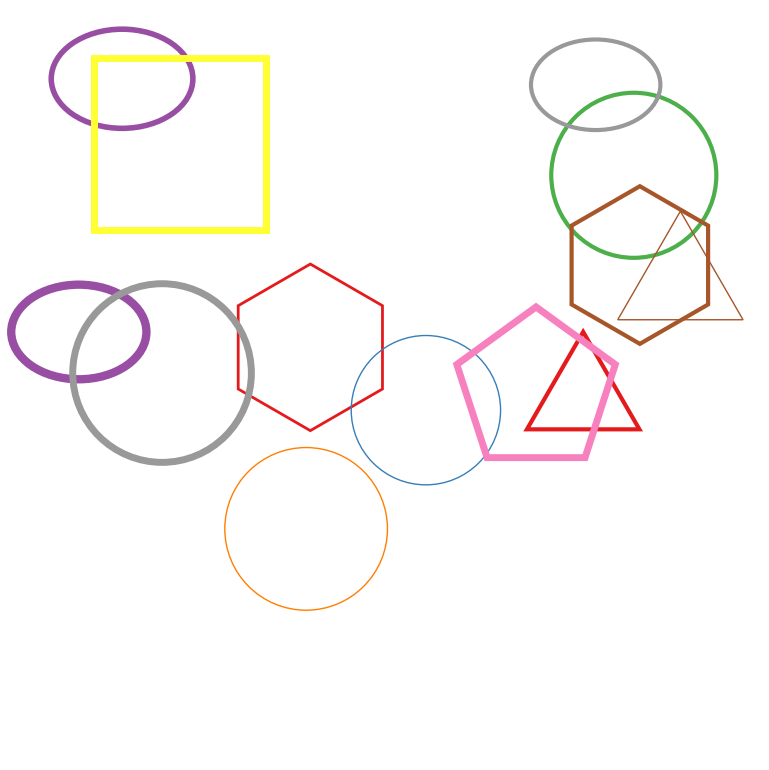[{"shape": "hexagon", "thickness": 1, "radius": 0.54, "center": [0.403, 0.549]}, {"shape": "triangle", "thickness": 1.5, "radius": 0.42, "center": [0.757, 0.485]}, {"shape": "circle", "thickness": 0.5, "radius": 0.48, "center": [0.553, 0.467]}, {"shape": "circle", "thickness": 1.5, "radius": 0.54, "center": [0.823, 0.772]}, {"shape": "oval", "thickness": 3, "radius": 0.44, "center": [0.102, 0.569]}, {"shape": "oval", "thickness": 2, "radius": 0.46, "center": [0.159, 0.898]}, {"shape": "circle", "thickness": 0.5, "radius": 0.53, "center": [0.398, 0.313]}, {"shape": "square", "thickness": 2.5, "radius": 0.56, "center": [0.234, 0.813]}, {"shape": "triangle", "thickness": 0.5, "radius": 0.47, "center": [0.884, 0.632]}, {"shape": "hexagon", "thickness": 1.5, "radius": 0.51, "center": [0.831, 0.656]}, {"shape": "pentagon", "thickness": 2.5, "radius": 0.54, "center": [0.696, 0.493]}, {"shape": "oval", "thickness": 1.5, "radius": 0.42, "center": [0.774, 0.89]}, {"shape": "circle", "thickness": 2.5, "radius": 0.58, "center": [0.21, 0.516]}]